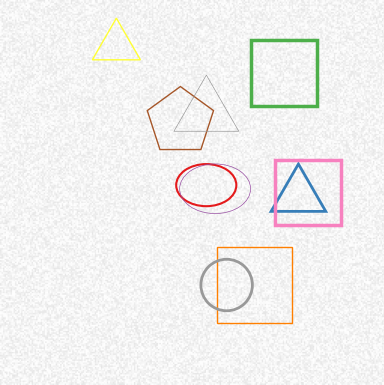[{"shape": "oval", "thickness": 1.5, "radius": 0.39, "center": [0.536, 0.519]}, {"shape": "triangle", "thickness": 2, "radius": 0.41, "center": [0.775, 0.492]}, {"shape": "square", "thickness": 2.5, "radius": 0.42, "center": [0.737, 0.81]}, {"shape": "oval", "thickness": 0.5, "radius": 0.46, "center": [0.559, 0.51]}, {"shape": "square", "thickness": 1, "radius": 0.49, "center": [0.661, 0.261]}, {"shape": "triangle", "thickness": 1, "radius": 0.36, "center": [0.302, 0.881]}, {"shape": "pentagon", "thickness": 1, "radius": 0.45, "center": [0.469, 0.685]}, {"shape": "square", "thickness": 2.5, "radius": 0.42, "center": [0.8, 0.5]}, {"shape": "circle", "thickness": 2, "radius": 0.33, "center": [0.589, 0.26]}, {"shape": "triangle", "thickness": 0.5, "radius": 0.49, "center": [0.536, 0.708]}]